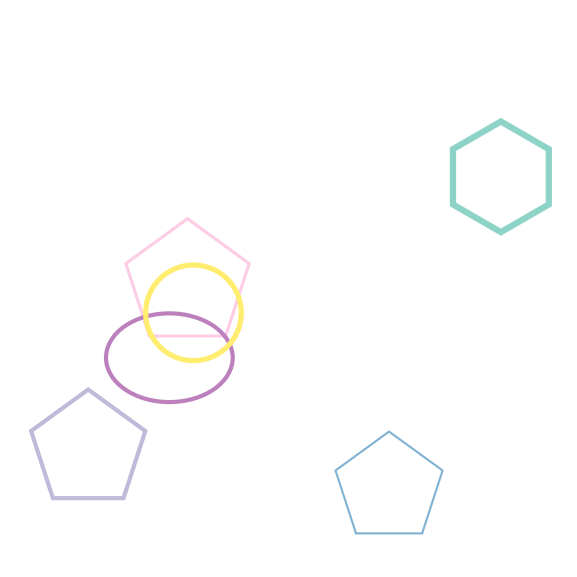[{"shape": "hexagon", "thickness": 3, "radius": 0.48, "center": [0.867, 0.693]}, {"shape": "pentagon", "thickness": 2, "radius": 0.52, "center": [0.153, 0.221]}, {"shape": "pentagon", "thickness": 1, "radius": 0.49, "center": [0.674, 0.154]}, {"shape": "pentagon", "thickness": 1.5, "radius": 0.56, "center": [0.325, 0.508]}, {"shape": "oval", "thickness": 2, "radius": 0.55, "center": [0.293, 0.38]}, {"shape": "circle", "thickness": 2.5, "radius": 0.41, "center": [0.335, 0.457]}]